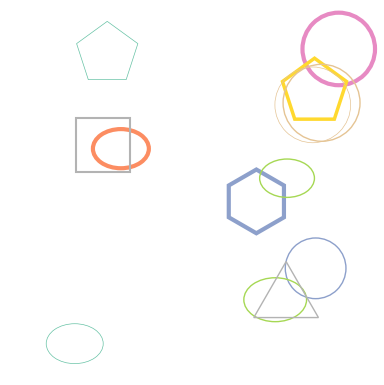[{"shape": "pentagon", "thickness": 0.5, "radius": 0.42, "center": [0.279, 0.861]}, {"shape": "oval", "thickness": 0.5, "radius": 0.37, "center": [0.194, 0.107]}, {"shape": "oval", "thickness": 3, "radius": 0.36, "center": [0.314, 0.614]}, {"shape": "hexagon", "thickness": 3, "radius": 0.41, "center": [0.666, 0.477]}, {"shape": "circle", "thickness": 1, "radius": 0.39, "center": [0.82, 0.303]}, {"shape": "circle", "thickness": 3, "radius": 0.47, "center": [0.88, 0.873]}, {"shape": "oval", "thickness": 1, "radius": 0.36, "center": [0.746, 0.537]}, {"shape": "oval", "thickness": 1, "radius": 0.41, "center": [0.715, 0.222]}, {"shape": "pentagon", "thickness": 2.5, "radius": 0.44, "center": [0.817, 0.761]}, {"shape": "circle", "thickness": 0.5, "radius": 0.49, "center": [0.812, 0.728]}, {"shape": "circle", "thickness": 1, "radius": 0.5, "center": [0.835, 0.733]}, {"shape": "triangle", "thickness": 1, "radius": 0.48, "center": [0.743, 0.224]}, {"shape": "square", "thickness": 1.5, "radius": 0.35, "center": [0.267, 0.624]}]